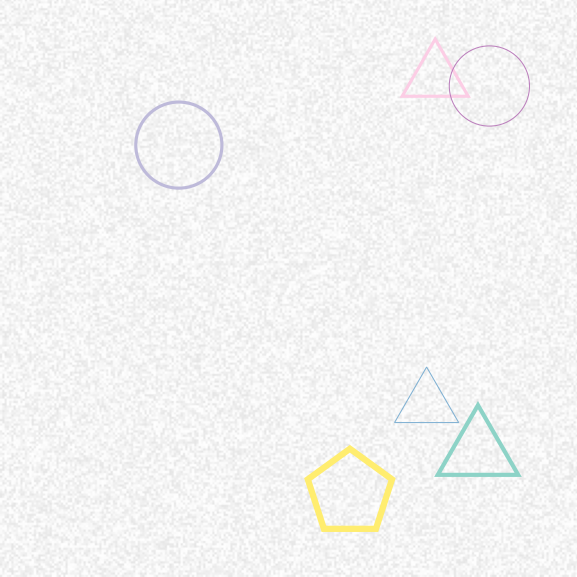[{"shape": "triangle", "thickness": 2, "radius": 0.4, "center": [0.828, 0.217]}, {"shape": "circle", "thickness": 1.5, "radius": 0.37, "center": [0.31, 0.748]}, {"shape": "triangle", "thickness": 0.5, "radius": 0.32, "center": [0.739, 0.299]}, {"shape": "triangle", "thickness": 1.5, "radius": 0.33, "center": [0.754, 0.865]}, {"shape": "circle", "thickness": 0.5, "radius": 0.35, "center": [0.847, 0.85]}, {"shape": "pentagon", "thickness": 3, "radius": 0.38, "center": [0.606, 0.145]}]